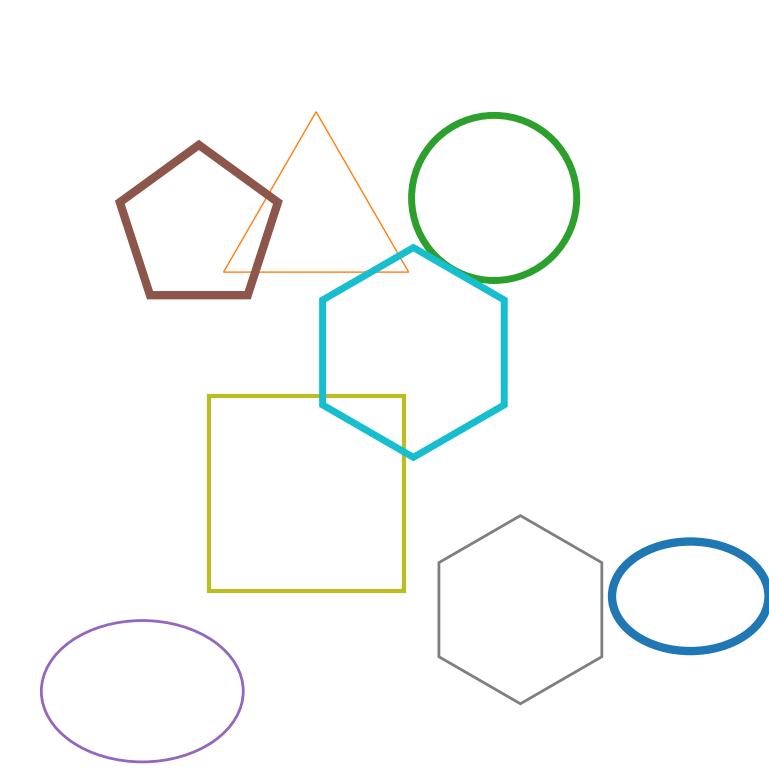[{"shape": "oval", "thickness": 3, "radius": 0.51, "center": [0.896, 0.226]}, {"shape": "triangle", "thickness": 0.5, "radius": 0.69, "center": [0.411, 0.716]}, {"shape": "circle", "thickness": 2.5, "radius": 0.54, "center": [0.642, 0.743]}, {"shape": "oval", "thickness": 1, "radius": 0.66, "center": [0.185, 0.102]}, {"shape": "pentagon", "thickness": 3, "radius": 0.54, "center": [0.258, 0.704]}, {"shape": "hexagon", "thickness": 1, "radius": 0.61, "center": [0.676, 0.208]}, {"shape": "square", "thickness": 1.5, "radius": 0.63, "center": [0.398, 0.359]}, {"shape": "hexagon", "thickness": 2.5, "radius": 0.68, "center": [0.537, 0.542]}]